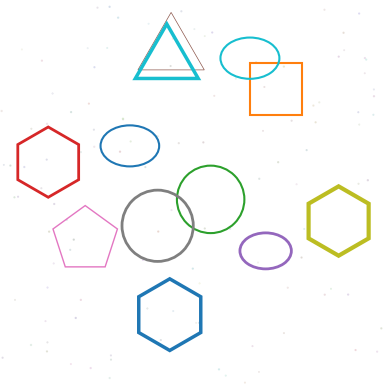[{"shape": "oval", "thickness": 1.5, "radius": 0.38, "center": [0.337, 0.621]}, {"shape": "hexagon", "thickness": 2.5, "radius": 0.46, "center": [0.441, 0.183]}, {"shape": "square", "thickness": 1.5, "radius": 0.34, "center": [0.718, 0.77]}, {"shape": "circle", "thickness": 1.5, "radius": 0.44, "center": [0.547, 0.482]}, {"shape": "hexagon", "thickness": 2, "radius": 0.46, "center": [0.125, 0.579]}, {"shape": "oval", "thickness": 2, "radius": 0.33, "center": [0.69, 0.348]}, {"shape": "triangle", "thickness": 0.5, "radius": 0.5, "center": [0.444, 0.868]}, {"shape": "pentagon", "thickness": 1, "radius": 0.44, "center": [0.221, 0.378]}, {"shape": "circle", "thickness": 2, "radius": 0.46, "center": [0.409, 0.414]}, {"shape": "hexagon", "thickness": 3, "radius": 0.45, "center": [0.88, 0.426]}, {"shape": "triangle", "thickness": 2.5, "radius": 0.47, "center": [0.433, 0.843]}, {"shape": "oval", "thickness": 1.5, "radius": 0.38, "center": [0.649, 0.849]}]